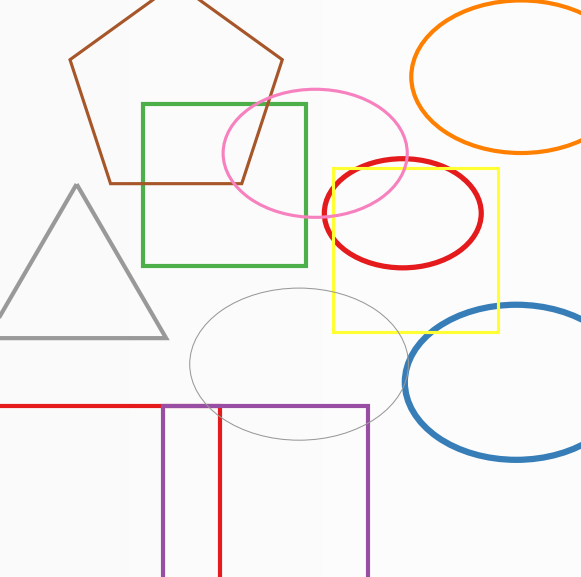[{"shape": "square", "thickness": 2, "radius": 0.96, "center": [0.187, 0.104]}, {"shape": "oval", "thickness": 2.5, "radius": 0.67, "center": [0.693, 0.63]}, {"shape": "oval", "thickness": 3, "radius": 0.96, "center": [0.888, 0.337]}, {"shape": "square", "thickness": 2, "radius": 0.7, "center": [0.386, 0.679]}, {"shape": "square", "thickness": 2, "radius": 0.89, "center": [0.457, 0.119]}, {"shape": "oval", "thickness": 2, "radius": 0.94, "center": [0.896, 0.866]}, {"shape": "square", "thickness": 1.5, "radius": 0.71, "center": [0.714, 0.566]}, {"shape": "pentagon", "thickness": 1.5, "radius": 0.96, "center": [0.303, 0.836]}, {"shape": "oval", "thickness": 1.5, "radius": 0.79, "center": [0.542, 0.734]}, {"shape": "triangle", "thickness": 2, "radius": 0.89, "center": [0.132, 0.502]}, {"shape": "oval", "thickness": 0.5, "radius": 0.94, "center": [0.515, 0.369]}]